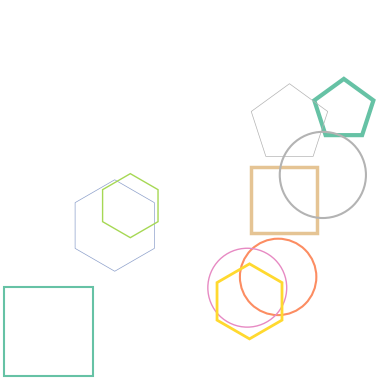[{"shape": "square", "thickness": 1.5, "radius": 0.58, "center": [0.126, 0.139]}, {"shape": "pentagon", "thickness": 3, "radius": 0.4, "center": [0.893, 0.714]}, {"shape": "circle", "thickness": 1.5, "radius": 0.5, "center": [0.722, 0.281]}, {"shape": "hexagon", "thickness": 0.5, "radius": 0.59, "center": [0.298, 0.414]}, {"shape": "circle", "thickness": 1, "radius": 0.51, "center": [0.642, 0.253]}, {"shape": "hexagon", "thickness": 1, "radius": 0.42, "center": [0.338, 0.466]}, {"shape": "hexagon", "thickness": 2, "radius": 0.49, "center": [0.648, 0.217]}, {"shape": "square", "thickness": 2.5, "radius": 0.43, "center": [0.739, 0.481]}, {"shape": "pentagon", "thickness": 0.5, "radius": 0.52, "center": [0.752, 0.678]}, {"shape": "circle", "thickness": 1.5, "radius": 0.56, "center": [0.839, 0.546]}]